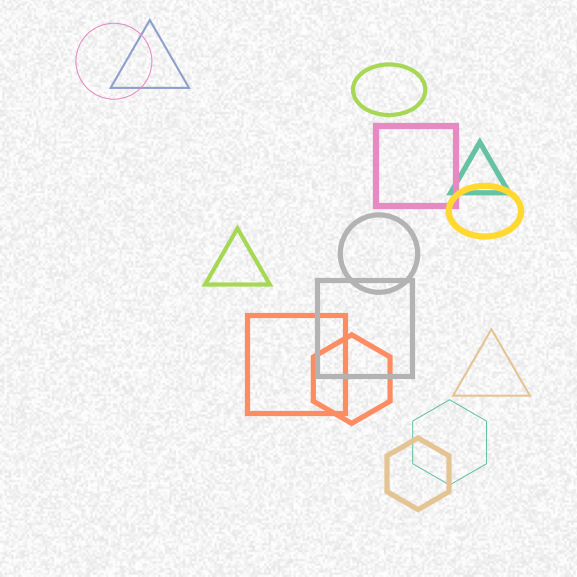[{"shape": "triangle", "thickness": 2.5, "radius": 0.29, "center": [0.831, 0.694]}, {"shape": "hexagon", "thickness": 0.5, "radius": 0.37, "center": [0.779, 0.233]}, {"shape": "hexagon", "thickness": 2.5, "radius": 0.38, "center": [0.609, 0.343]}, {"shape": "square", "thickness": 2.5, "radius": 0.43, "center": [0.513, 0.369]}, {"shape": "triangle", "thickness": 1, "radius": 0.39, "center": [0.259, 0.886]}, {"shape": "circle", "thickness": 0.5, "radius": 0.33, "center": [0.197, 0.893]}, {"shape": "square", "thickness": 3, "radius": 0.35, "center": [0.72, 0.712]}, {"shape": "oval", "thickness": 2, "radius": 0.31, "center": [0.674, 0.844]}, {"shape": "triangle", "thickness": 2, "radius": 0.32, "center": [0.411, 0.539]}, {"shape": "oval", "thickness": 3, "radius": 0.31, "center": [0.84, 0.633]}, {"shape": "triangle", "thickness": 1, "radius": 0.38, "center": [0.851, 0.352]}, {"shape": "hexagon", "thickness": 2.5, "radius": 0.31, "center": [0.724, 0.179]}, {"shape": "square", "thickness": 2.5, "radius": 0.41, "center": [0.631, 0.431]}, {"shape": "circle", "thickness": 2.5, "radius": 0.34, "center": [0.656, 0.56]}]